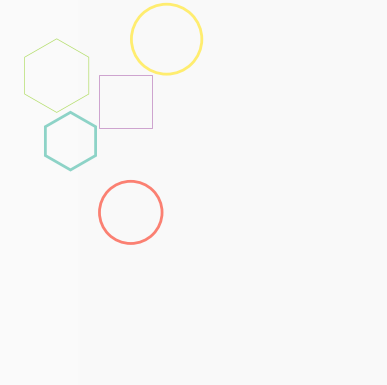[{"shape": "hexagon", "thickness": 2, "radius": 0.37, "center": [0.182, 0.633]}, {"shape": "circle", "thickness": 2, "radius": 0.4, "center": [0.337, 0.448]}, {"shape": "hexagon", "thickness": 0.5, "radius": 0.48, "center": [0.146, 0.804]}, {"shape": "square", "thickness": 0.5, "radius": 0.34, "center": [0.324, 0.736]}, {"shape": "circle", "thickness": 2, "radius": 0.45, "center": [0.43, 0.898]}]